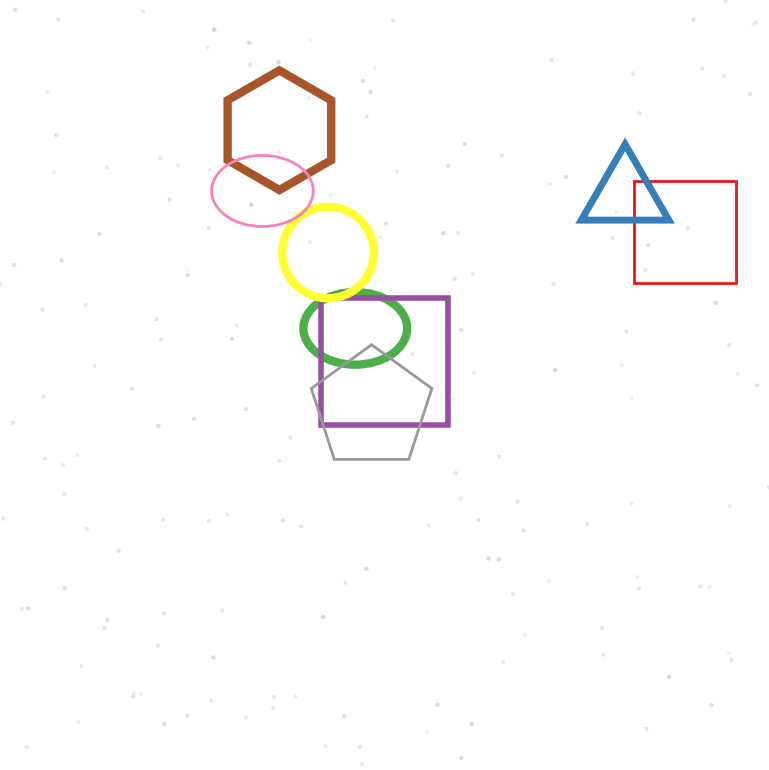[{"shape": "square", "thickness": 1, "radius": 0.33, "center": [0.889, 0.698]}, {"shape": "triangle", "thickness": 2.5, "radius": 0.33, "center": [0.812, 0.747]}, {"shape": "oval", "thickness": 3, "radius": 0.34, "center": [0.461, 0.574]}, {"shape": "square", "thickness": 2, "radius": 0.41, "center": [0.5, 0.53]}, {"shape": "circle", "thickness": 3, "radius": 0.3, "center": [0.426, 0.672]}, {"shape": "hexagon", "thickness": 3, "radius": 0.39, "center": [0.363, 0.831]}, {"shape": "oval", "thickness": 1, "radius": 0.33, "center": [0.341, 0.752]}, {"shape": "pentagon", "thickness": 1, "radius": 0.41, "center": [0.483, 0.47]}]